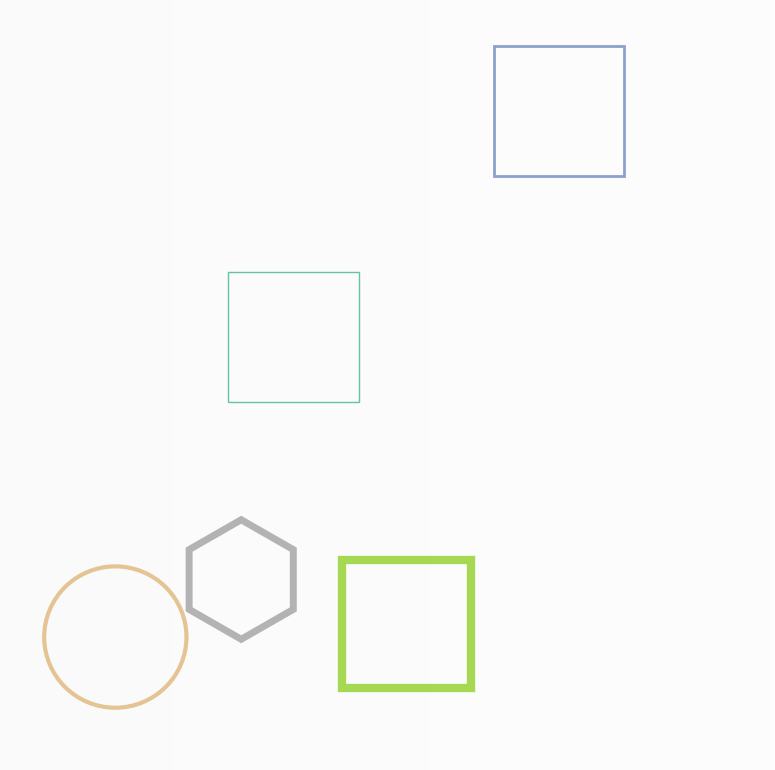[{"shape": "square", "thickness": 0.5, "radius": 0.42, "center": [0.379, 0.562]}, {"shape": "square", "thickness": 1, "radius": 0.42, "center": [0.721, 0.856]}, {"shape": "square", "thickness": 3, "radius": 0.41, "center": [0.525, 0.19]}, {"shape": "circle", "thickness": 1.5, "radius": 0.46, "center": [0.149, 0.173]}, {"shape": "hexagon", "thickness": 2.5, "radius": 0.39, "center": [0.311, 0.247]}]